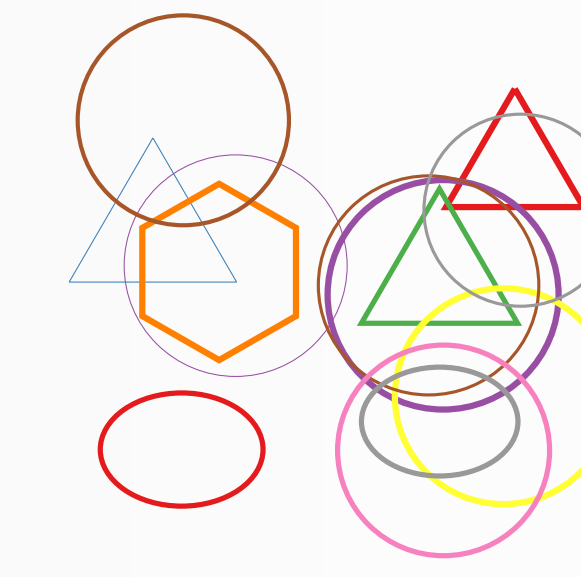[{"shape": "triangle", "thickness": 3, "radius": 0.68, "center": [0.886, 0.709]}, {"shape": "oval", "thickness": 2.5, "radius": 0.7, "center": [0.313, 0.221]}, {"shape": "triangle", "thickness": 0.5, "radius": 0.83, "center": [0.263, 0.594]}, {"shape": "triangle", "thickness": 2.5, "radius": 0.78, "center": [0.756, 0.517]}, {"shape": "circle", "thickness": 0.5, "radius": 0.96, "center": [0.405, 0.539]}, {"shape": "circle", "thickness": 3, "radius": 0.99, "center": [0.762, 0.489]}, {"shape": "hexagon", "thickness": 3, "radius": 0.76, "center": [0.377, 0.528]}, {"shape": "circle", "thickness": 3, "radius": 0.93, "center": [0.866, 0.313]}, {"shape": "circle", "thickness": 1.5, "radius": 0.95, "center": [0.737, 0.505]}, {"shape": "circle", "thickness": 2, "radius": 0.91, "center": [0.315, 0.791]}, {"shape": "circle", "thickness": 2.5, "radius": 0.91, "center": [0.763, 0.219]}, {"shape": "circle", "thickness": 1.5, "radius": 0.83, "center": [0.896, 0.635]}, {"shape": "oval", "thickness": 2.5, "radius": 0.67, "center": [0.756, 0.269]}]